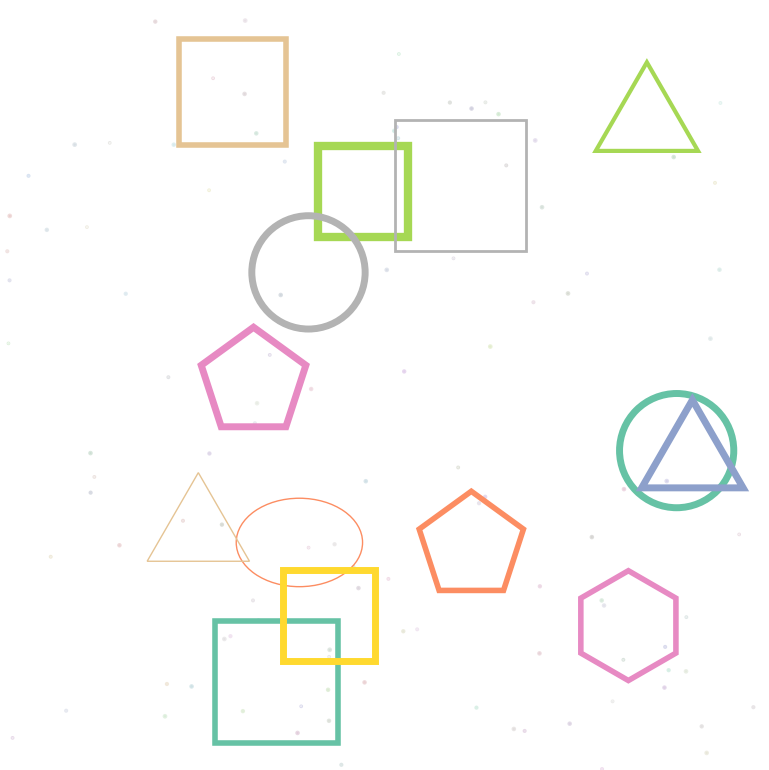[{"shape": "circle", "thickness": 2.5, "radius": 0.37, "center": [0.879, 0.415]}, {"shape": "square", "thickness": 2, "radius": 0.4, "center": [0.359, 0.114]}, {"shape": "pentagon", "thickness": 2, "radius": 0.36, "center": [0.612, 0.291]}, {"shape": "oval", "thickness": 0.5, "radius": 0.41, "center": [0.389, 0.296]}, {"shape": "triangle", "thickness": 2.5, "radius": 0.38, "center": [0.899, 0.404]}, {"shape": "pentagon", "thickness": 2.5, "radius": 0.36, "center": [0.329, 0.504]}, {"shape": "hexagon", "thickness": 2, "radius": 0.36, "center": [0.816, 0.188]}, {"shape": "triangle", "thickness": 1.5, "radius": 0.38, "center": [0.84, 0.842]}, {"shape": "square", "thickness": 3, "radius": 0.29, "center": [0.471, 0.751]}, {"shape": "square", "thickness": 2.5, "radius": 0.3, "center": [0.427, 0.201]}, {"shape": "square", "thickness": 2, "radius": 0.35, "center": [0.302, 0.88]}, {"shape": "triangle", "thickness": 0.5, "radius": 0.38, "center": [0.258, 0.309]}, {"shape": "square", "thickness": 1, "radius": 0.42, "center": [0.598, 0.759]}, {"shape": "circle", "thickness": 2.5, "radius": 0.37, "center": [0.401, 0.646]}]